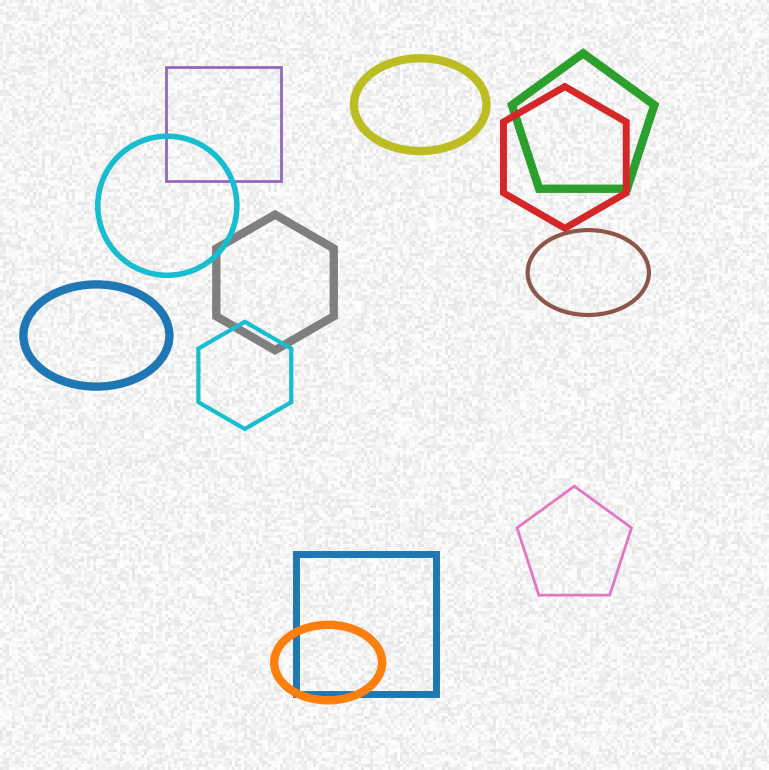[{"shape": "square", "thickness": 2.5, "radius": 0.45, "center": [0.475, 0.189]}, {"shape": "oval", "thickness": 3, "radius": 0.47, "center": [0.125, 0.564]}, {"shape": "oval", "thickness": 3, "radius": 0.35, "center": [0.426, 0.139]}, {"shape": "pentagon", "thickness": 3, "radius": 0.49, "center": [0.757, 0.834]}, {"shape": "hexagon", "thickness": 2.5, "radius": 0.46, "center": [0.734, 0.796]}, {"shape": "square", "thickness": 1, "radius": 0.37, "center": [0.29, 0.839]}, {"shape": "oval", "thickness": 1.5, "radius": 0.39, "center": [0.764, 0.646]}, {"shape": "pentagon", "thickness": 1, "radius": 0.39, "center": [0.746, 0.29]}, {"shape": "hexagon", "thickness": 3, "radius": 0.44, "center": [0.357, 0.633]}, {"shape": "oval", "thickness": 3, "radius": 0.43, "center": [0.546, 0.864]}, {"shape": "circle", "thickness": 2, "radius": 0.45, "center": [0.217, 0.733]}, {"shape": "hexagon", "thickness": 1.5, "radius": 0.35, "center": [0.318, 0.513]}]